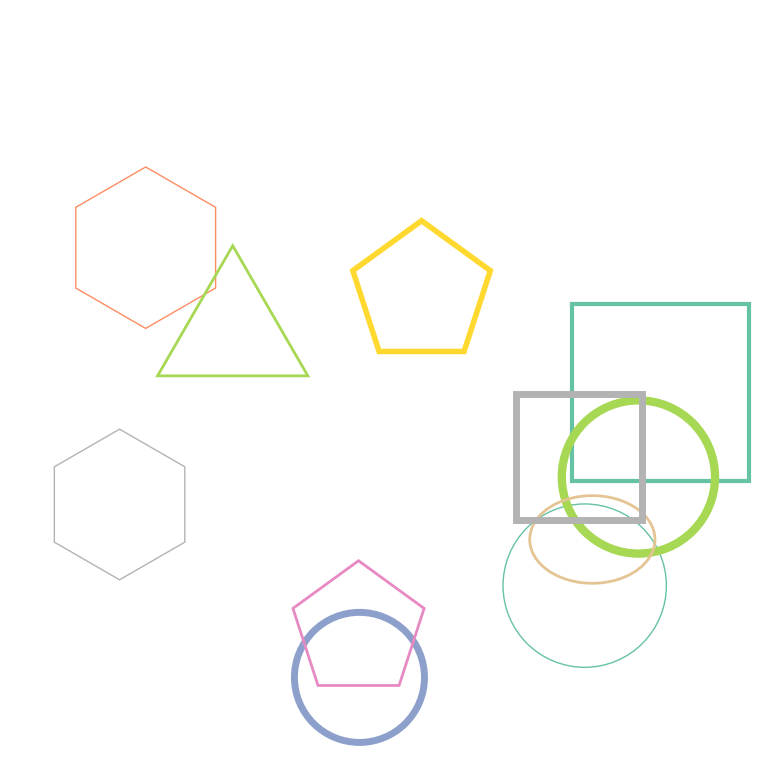[{"shape": "square", "thickness": 1.5, "radius": 0.57, "center": [0.858, 0.49]}, {"shape": "circle", "thickness": 0.5, "radius": 0.53, "center": [0.759, 0.239]}, {"shape": "hexagon", "thickness": 0.5, "radius": 0.52, "center": [0.189, 0.678]}, {"shape": "circle", "thickness": 2.5, "radius": 0.42, "center": [0.467, 0.12]}, {"shape": "pentagon", "thickness": 1, "radius": 0.45, "center": [0.466, 0.182]}, {"shape": "triangle", "thickness": 1, "radius": 0.56, "center": [0.302, 0.568]}, {"shape": "circle", "thickness": 3, "radius": 0.5, "center": [0.829, 0.381]}, {"shape": "pentagon", "thickness": 2, "radius": 0.47, "center": [0.547, 0.619]}, {"shape": "oval", "thickness": 1, "radius": 0.41, "center": [0.769, 0.299]}, {"shape": "square", "thickness": 2.5, "radius": 0.41, "center": [0.752, 0.406]}, {"shape": "hexagon", "thickness": 0.5, "radius": 0.49, "center": [0.155, 0.345]}]